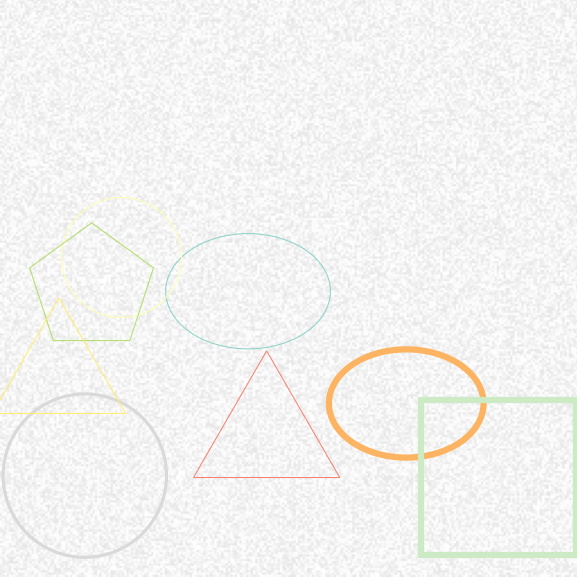[{"shape": "oval", "thickness": 0.5, "radius": 0.71, "center": [0.43, 0.495]}, {"shape": "circle", "thickness": 0.5, "radius": 0.52, "center": [0.21, 0.553]}, {"shape": "triangle", "thickness": 0.5, "radius": 0.73, "center": [0.462, 0.245]}, {"shape": "oval", "thickness": 3, "radius": 0.67, "center": [0.703, 0.3]}, {"shape": "pentagon", "thickness": 0.5, "radius": 0.56, "center": [0.159, 0.501]}, {"shape": "circle", "thickness": 1.5, "radius": 0.71, "center": [0.147, 0.176]}, {"shape": "square", "thickness": 3, "radius": 0.67, "center": [0.863, 0.173]}, {"shape": "triangle", "thickness": 0.5, "radius": 0.67, "center": [0.102, 0.35]}]